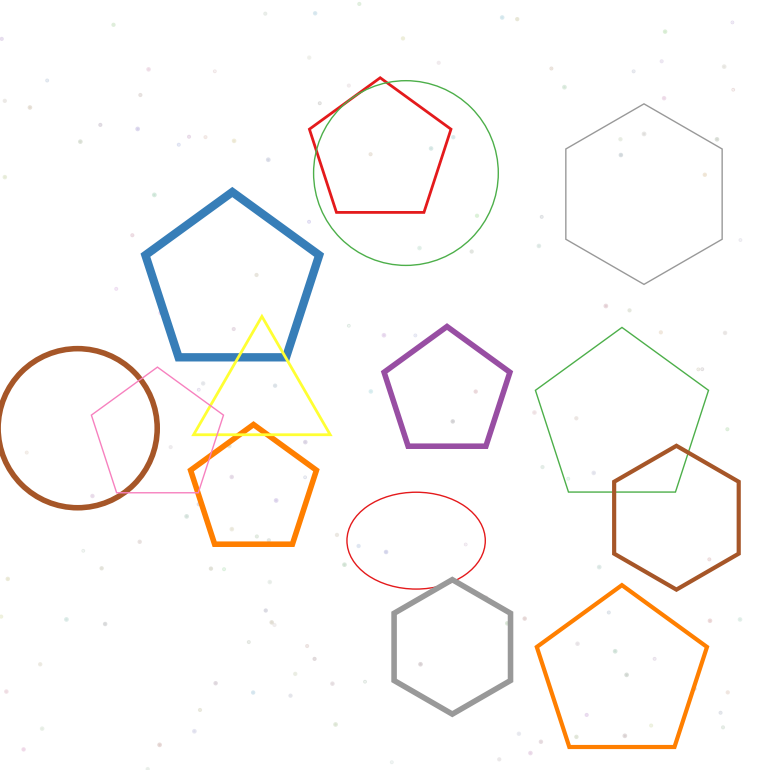[{"shape": "pentagon", "thickness": 1, "radius": 0.48, "center": [0.494, 0.802]}, {"shape": "oval", "thickness": 0.5, "radius": 0.45, "center": [0.54, 0.298]}, {"shape": "pentagon", "thickness": 3, "radius": 0.59, "center": [0.302, 0.632]}, {"shape": "circle", "thickness": 0.5, "radius": 0.6, "center": [0.527, 0.775]}, {"shape": "pentagon", "thickness": 0.5, "radius": 0.59, "center": [0.808, 0.457]}, {"shape": "pentagon", "thickness": 2, "radius": 0.43, "center": [0.581, 0.49]}, {"shape": "pentagon", "thickness": 2, "radius": 0.43, "center": [0.329, 0.363]}, {"shape": "pentagon", "thickness": 1.5, "radius": 0.58, "center": [0.808, 0.124]}, {"shape": "triangle", "thickness": 1, "radius": 0.51, "center": [0.34, 0.487]}, {"shape": "circle", "thickness": 2, "radius": 0.52, "center": [0.101, 0.444]}, {"shape": "hexagon", "thickness": 1.5, "radius": 0.47, "center": [0.878, 0.328]}, {"shape": "pentagon", "thickness": 0.5, "radius": 0.45, "center": [0.204, 0.433]}, {"shape": "hexagon", "thickness": 0.5, "radius": 0.59, "center": [0.836, 0.748]}, {"shape": "hexagon", "thickness": 2, "radius": 0.44, "center": [0.587, 0.16]}]